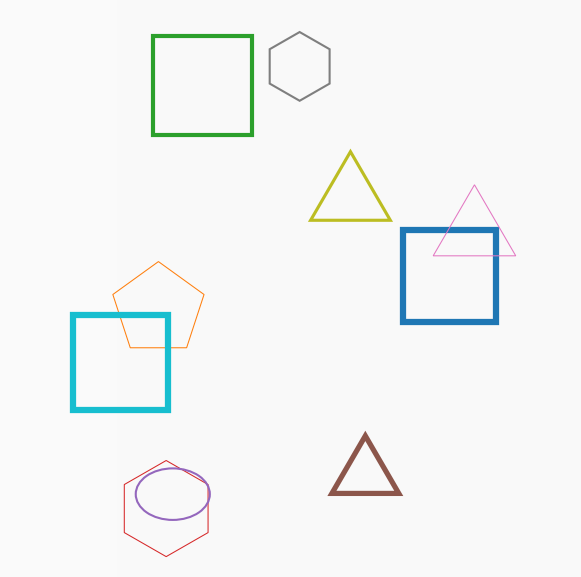[{"shape": "square", "thickness": 3, "radius": 0.4, "center": [0.773, 0.522]}, {"shape": "pentagon", "thickness": 0.5, "radius": 0.41, "center": [0.273, 0.464]}, {"shape": "square", "thickness": 2, "radius": 0.43, "center": [0.348, 0.852]}, {"shape": "hexagon", "thickness": 0.5, "radius": 0.42, "center": [0.286, 0.118]}, {"shape": "oval", "thickness": 1, "radius": 0.32, "center": [0.297, 0.143]}, {"shape": "triangle", "thickness": 2.5, "radius": 0.33, "center": [0.629, 0.178]}, {"shape": "triangle", "thickness": 0.5, "radius": 0.41, "center": [0.816, 0.597]}, {"shape": "hexagon", "thickness": 1, "radius": 0.3, "center": [0.516, 0.884]}, {"shape": "triangle", "thickness": 1.5, "radius": 0.4, "center": [0.603, 0.657]}, {"shape": "square", "thickness": 3, "radius": 0.41, "center": [0.208, 0.371]}]